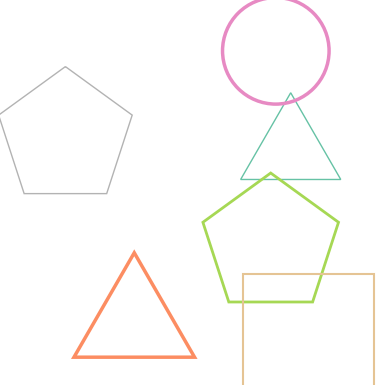[{"shape": "triangle", "thickness": 1, "radius": 0.75, "center": [0.755, 0.609]}, {"shape": "triangle", "thickness": 2.5, "radius": 0.9, "center": [0.349, 0.163]}, {"shape": "circle", "thickness": 2.5, "radius": 0.69, "center": [0.716, 0.868]}, {"shape": "pentagon", "thickness": 2, "radius": 0.93, "center": [0.703, 0.365]}, {"shape": "square", "thickness": 1.5, "radius": 0.85, "center": [0.801, 0.12]}, {"shape": "pentagon", "thickness": 1, "radius": 0.91, "center": [0.17, 0.645]}]